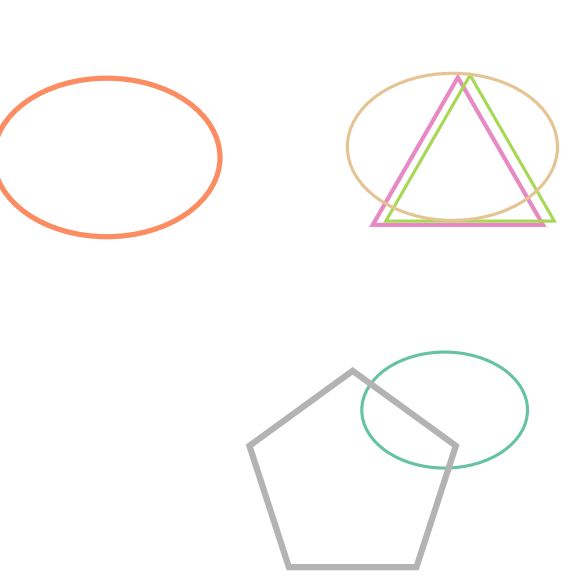[{"shape": "oval", "thickness": 1.5, "radius": 0.72, "center": [0.77, 0.289]}, {"shape": "oval", "thickness": 2.5, "radius": 0.98, "center": [0.185, 0.727]}, {"shape": "triangle", "thickness": 2, "radius": 0.85, "center": [0.793, 0.695]}, {"shape": "triangle", "thickness": 1.5, "radius": 0.84, "center": [0.814, 0.701]}, {"shape": "oval", "thickness": 1.5, "radius": 0.91, "center": [0.783, 0.745]}, {"shape": "pentagon", "thickness": 3, "radius": 0.94, "center": [0.611, 0.169]}]